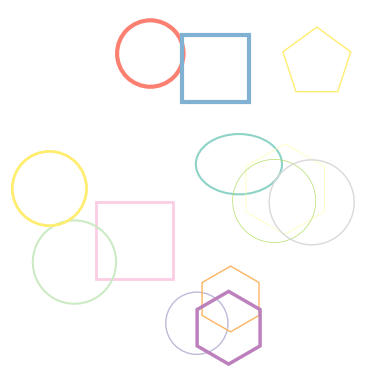[{"shape": "oval", "thickness": 1.5, "radius": 0.56, "center": [0.621, 0.574]}, {"shape": "hexagon", "thickness": 0.5, "radius": 0.59, "center": [0.741, 0.509]}, {"shape": "circle", "thickness": 1, "radius": 0.4, "center": [0.511, 0.16]}, {"shape": "circle", "thickness": 3, "radius": 0.43, "center": [0.39, 0.861]}, {"shape": "square", "thickness": 3, "radius": 0.44, "center": [0.559, 0.822]}, {"shape": "hexagon", "thickness": 1, "radius": 0.43, "center": [0.599, 0.223]}, {"shape": "circle", "thickness": 0.5, "radius": 0.54, "center": [0.712, 0.478]}, {"shape": "square", "thickness": 2, "radius": 0.5, "center": [0.349, 0.374]}, {"shape": "circle", "thickness": 1, "radius": 0.55, "center": [0.81, 0.474]}, {"shape": "hexagon", "thickness": 2.5, "radius": 0.47, "center": [0.594, 0.149]}, {"shape": "circle", "thickness": 1.5, "radius": 0.54, "center": [0.193, 0.319]}, {"shape": "circle", "thickness": 2, "radius": 0.48, "center": [0.128, 0.51]}, {"shape": "pentagon", "thickness": 1, "radius": 0.46, "center": [0.823, 0.837]}]